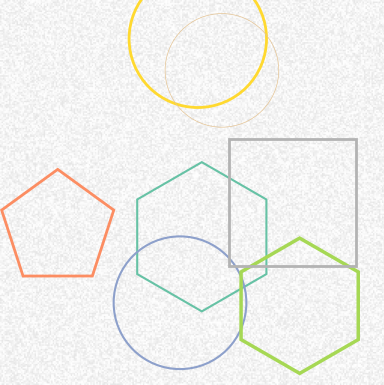[{"shape": "hexagon", "thickness": 1.5, "radius": 0.97, "center": [0.524, 0.385]}, {"shape": "pentagon", "thickness": 2, "radius": 0.77, "center": [0.15, 0.407]}, {"shape": "circle", "thickness": 1.5, "radius": 0.86, "center": [0.468, 0.214]}, {"shape": "hexagon", "thickness": 2.5, "radius": 0.88, "center": [0.778, 0.206]}, {"shape": "circle", "thickness": 2, "radius": 0.89, "center": [0.514, 0.899]}, {"shape": "circle", "thickness": 0.5, "radius": 0.74, "center": [0.576, 0.817]}, {"shape": "square", "thickness": 2, "radius": 0.83, "center": [0.759, 0.474]}]